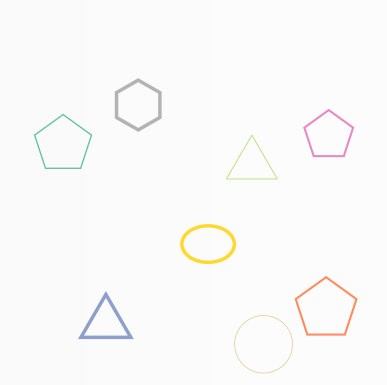[{"shape": "pentagon", "thickness": 1, "radius": 0.39, "center": [0.163, 0.625]}, {"shape": "pentagon", "thickness": 1.5, "radius": 0.41, "center": [0.842, 0.198]}, {"shape": "triangle", "thickness": 2.5, "radius": 0.37, "center": [0.273, 0.161]}, {"shape": "pentagon", "thickness": 1.5, "radius": 0.33, "center": [0.848, 0.648]}, {"shape": "triangle", "thickness": 0.5, "radius": 0.38, "center": [0.65, 0.573]}, {"shape": "oval", "thickness": 2.5, "radius": 0.34, "center": [0.537, 0.366]}, {"shape": "circle", "thickness": 0.5, "radius": 0.37, "center": [0.68, 0.106]}, {"shape": "hexagon", "thickness": 2.5, "radius": 0.32, "center": [0.357, 0.727]}]